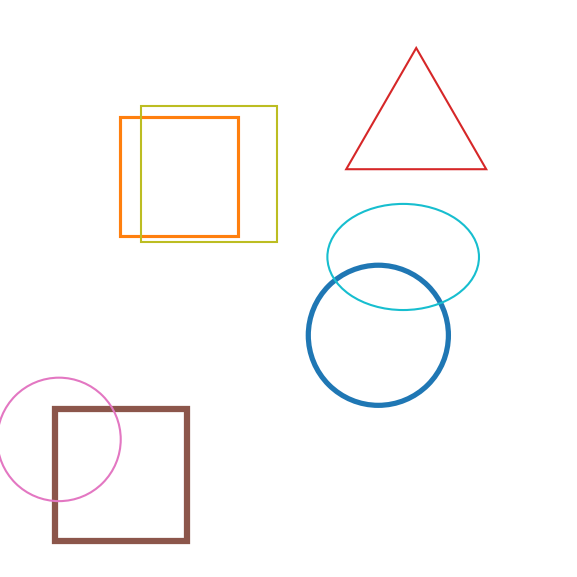[{"shape": "circle", "thickness": 2.5, "radius": 0.61, "center": [0.655, 0.419]}, {"shape": "square", "thickness": 1.5, "radius": 0.51, "center": [0.31, 0.693]}, {"shape": "triangle", "thickness": 1, "radius": 0.7, "center": [0.721, 0.776]}, {"shape": "square", "thickness": 3, "radius": 0.57, "center": [0.21, 0.177]}, {"shape": "circle", "thickness": 1, "radius": 0.53, "center": [0.102, 0.238]}, {"shape": "square", "thickness": 1, "radius": 0.59, "center": [0.362, 0.698]}, {"shape": "oval", "thickness": 1, "radius": 0.66, "center": [0.698, 0.554]}]